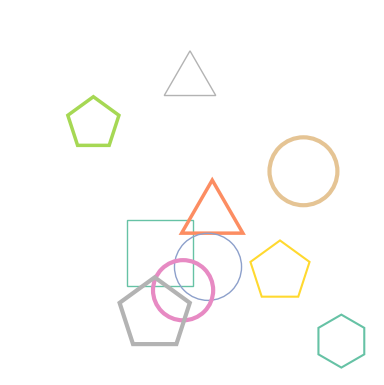[{"shape": "hexagon", "thickness": 1.5, "radius": 0.34, "center": [0.887, 0.114]}, {"shape": "square", "thickness": 1, "radius": 0.43, "center": [0.416, 0.343]}, {"shape": "triangle", "thickness": 2.5, "radius": 0.46, "center": [0.551, 0.44]}, {"shape": "circle", "thickness": 1, "radius": 0.44, "center": [0.54, 0.307]}, {"shape": "circle", "thickness": 3, "radius": 0.39, "center": [0.476, 0.246]}, {"shape": "pentagon", "thickness": 2.5, "radius": 0.35, "center": [0.243, 0.679]}, {"shape": "pentagon", "thickness": 1.5, "radius": 0.4, "center": [0.727, 0.295]}, {"shape": "circle", "thickness": 3, "radius": 0.44, "center": [0.788, 0.555]}, {"shape": "triangle", "thickness": 1, "radius": 0.39, "center": [0.494, 0.791]}, {"shape": "pentagon", "thickness": 3, "radius": 0.48, "center": [0.402, 0.184]}]